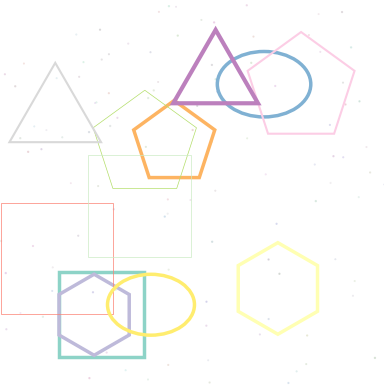[{"shape": "square", "thickness": 2.5, "radius": 0.56, "center": [0.264, 0.183]}, {"shape": "hexagon", "thickness": 2.5, "radius": 0.59, "center": [0.722, 0.251]}, {"shape": "hexagon", "thickness": 2.5, "radius": 0.53, "center": [0.244, 0.182]}, {"shape": "square", "thickness": 0.5, "radius": 0.73, "center": [0.148, 0.329]}, {"shape": "oval", "thickness": 2.5, "radius": 0.61, "center": [0.686, 0.781]}, {"shape": "pentagon", "thickness": 2.5, "radius": 0.55, "center": [0.453, 0.628]}, {"shape": "pentagon", "thickness": 0.5, "radius": 0.71, "center": [0.376, 0.625]}, {"shape": "pentagon", "thickness": 1.5, "radius": 0.73, "center": [0.782, 0.771]}, {"shape": "triangle", "thickness": 1.5, "radius": 0.69, "center": [0.143, 0.699]}, {"shape": "triangle", "thickness": 3, "radius": 0.64, "center": [0.56, 0.795]}, {"shape": "square", "thickness": 0.5, "radius": 0.66, "center": [0.363, 0.466]}, {"shape": "oval", "thickness": 2.5, "radius": 0.56, "center": [0.392, 0.208]}]